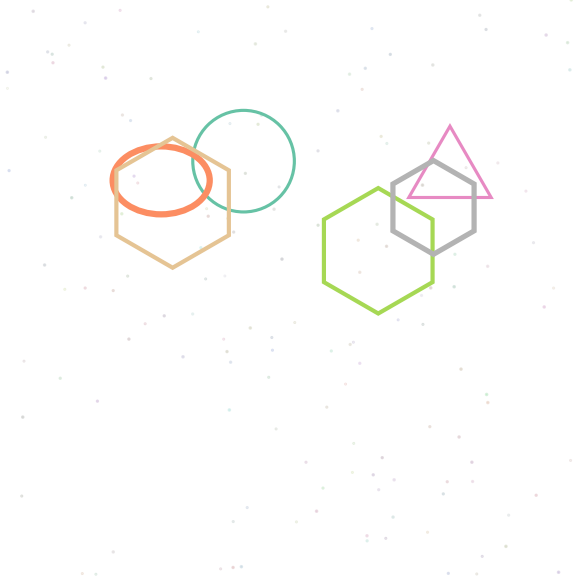[{"shape": "circle", "thickness": 1.5, "radius": 0.44, "center": [0.422, 0.72]}, {"shape": "oval", "thickness": 3, "radius": 0.42, "center": [0.279, 0.687]}, {"shape": "triangle", "thickness": 1.5, "radius": 0.41, "center": [0.779, 0.698]}, {"shape": "hexagon", "thickness": 2, "radius": 0.54, "center": [0.655, 0.565]}, {"shape": "hexagon", "thickness": 2, "radius": 0.56, "center": [0.299, 0.648]}, {"shape": "hexagon", "thickness": 2.5, "radius": 0.41, "center": [0.751, 0.64]}]